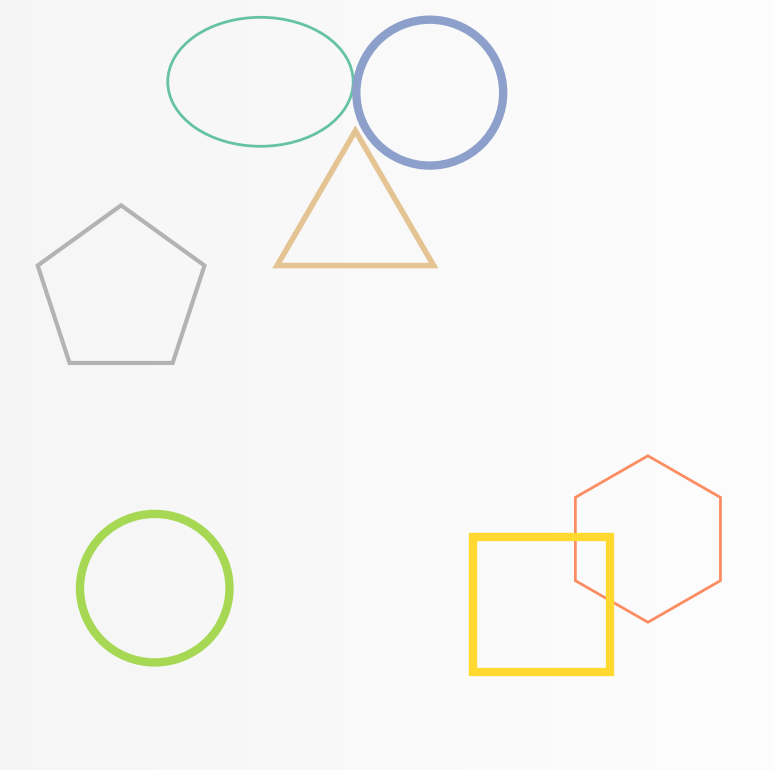[{"shape": "oval", "thickness": 1, "radius": 0.6, "center": [0.336, 0.894]}, {"shape": "hexagon", "thickness": 1, "radius": 0.54, "center": [0.836, 0.3]}, {"shape": "circle", "thickness": 3, "radius": 0.47, "center": [0.555, 0.88]}, {"shape": "circle", "thickness": 3, "radius": 0.48, "center": [0.2, 0.236]}, {"shape": "square", "thickness": 3, "radius": 0.44, "center": [0.699, 0.215]}, {"shape": "triangle", "thickness": 2, "radius": 0.58, "center": [0.459, 0.713]}, {"shape": "pentagon", "thickness": 1.5, "radius": 0.57, "center": [0.156, 0.62]}]